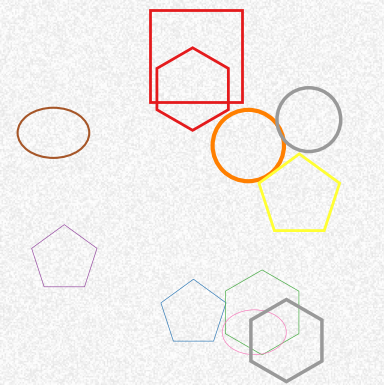[{"shape": "square", "thickness": 2, "radius": 0.6, "center": [0.51, 0.854]}, {"shape": "hexagon", "thickness": 2, "radius": 0.54, "center": [0.5, 0.769]}, {"shape": "pentagon", "thickness": 0.5, "radius": 0.44, "center": [0.503, 0.186]}, {"shape": "hexagon", "thickness": 0.5, "radius": 0.55, "center": [0.681, 0.189]}, {"shape": "pentagon", "thickness": 0.5, "radius": 0.45, "center": [0.167, 0.327]}, {"shape": "circle", "thickness": 3, "radius": 0.46, "center": [0.645, 0.622]}, {"shape": "pentagon", "thickness": 2, "radius": 0.55, "center": [0.777, 0.49]}, {"shape": "oval", "thickness": 1.5, "radius": 0.47, "center": [0.139, 0.655]}, {"shape": "oval", "thickness": 0.5, "radius": 0.42, "center": [0.66, 0.137]}, {"shape": "hexagon", "thickness": 2.5, "radius": 0.53, "center": [0.744, 0.115]}, {"shape": "circle", "thickness": 2.5, "radius": 0.41, "center": [0.802, 0.689]}]